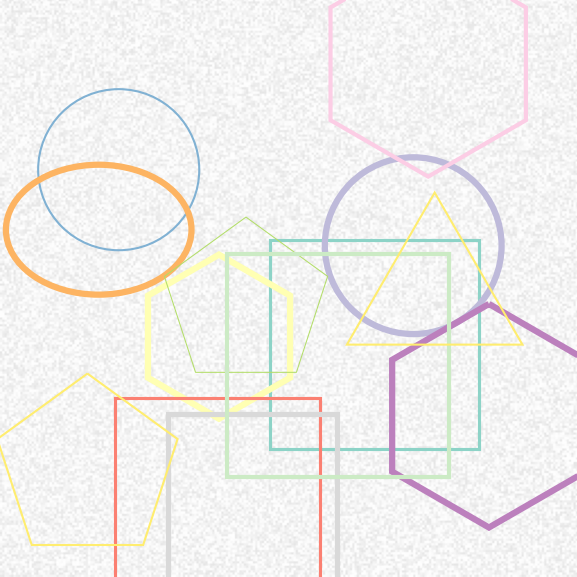[{"shape": "square", "thickness": 1.5, "radius": 0.9, "center": [0.648, 0.403]}, {"shape": "hexagon", "thickness": 3, "radius": 0.71, "center": [0.379, 0.416]}, {"shape": "circle", "thickness": 3, "radius": 0.77, "center": [0.715, 0.574]}, {"shape": "square", "thickness": 1.5, "radius": 0.89, "center": [0.377, 0.132]}, {"shape": "circle", "thickness": 1, "radius": 0.7, "center": [0.206, 0.705]}, {"shape": "oval", "thickness": 3, "radius": 0.8, "center": [0.171, 0.601]}, {"shape": "pentagon", "thickness": 0.5, "radius": 0.74, "center": [0.426, 0.475]}, {"shape": "hexagon", "thickness": 2, "radius": 0.98, "center": [0.741, 0.889]}, {"shape": "square", "thickness": 2.5, "radius": 0.73, "center": [0.438, 0.136]}, {"shape": "hexagon", "thickness": 3, "radius": 0.97, "center": [0.847, 0.279]}, {"shape": "square", "thickness": 2, "radius": 0.96, "center": [0.585, 0.366]}, {"shape": "triangle", "thickness": 1, "radius": 0.88, "center": [0.753, 0.49]}, {"shape": "pentagon", "thickness": 1, "radius": 0.82, "center": [0.151, 0.188]}]